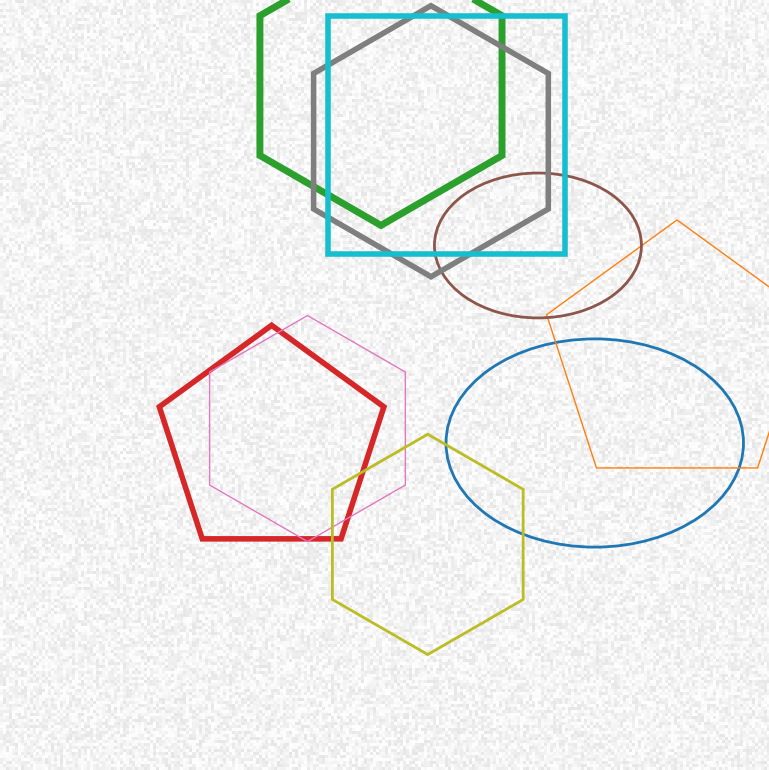[{"shape": "oval", "thickness": 1, "radius": 0.97, "center": [0.772, 0.425]}, {"shape": "pentagon", "thickness": 0.5, "radius": 0.89, "center": [0.879, 0.536]}, {"shape": "hexagon", "thickness": 2.5, "radius": 0.91, "center": [0.495, 0.889]}, {"shape": "pentagon", "thickness": 2, "radius": 0.77, "center": [0.353, 0.424]}, {"shape": "oval", "thickness": 1, "radius": 0.67, "center": [0.699, 0.681]}, {"shape": "hexagon", "thickness": 0.5, "radius": 0.73, "center": [0.399, 0.443]}, {"shape": "hexagon", "thickness": 2, "radius": 0.88, "center": [0.56, 0.817]}, {"shape": "hexagon", "thickness": 1, "radius": 0.72, "center": [0.556, 0.293]}, {"shape": "square", "thickness": 2, "radius": 0.77, "center": [0.58, 0.825]}]